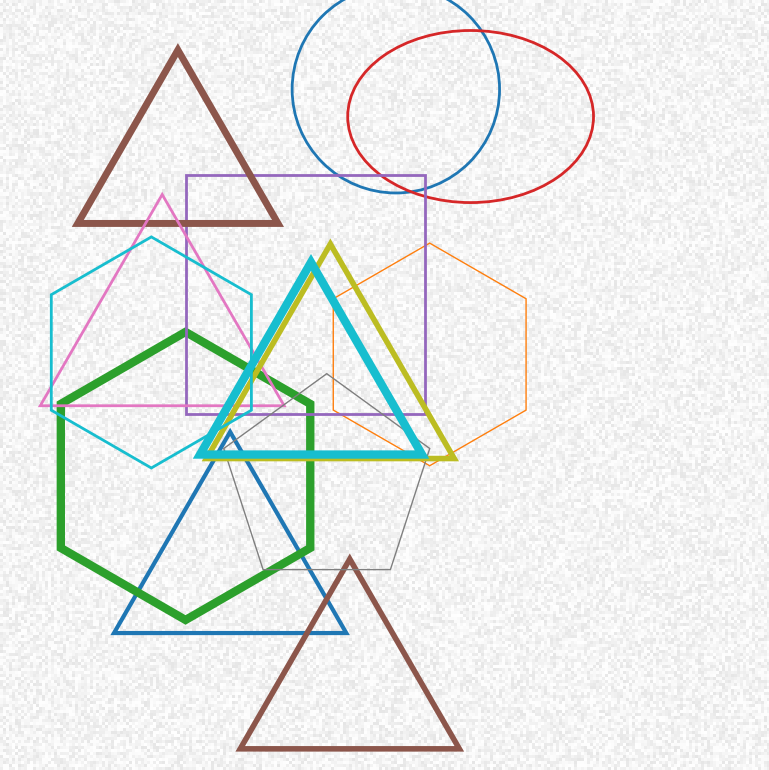[{"shape": "circle", "thickness": 1, "radius": 0.67, "center": [0.514, 0.884]}, {"shape": "triangle", "thickness": 1.5, "radius": 0.87, "center": [0.299, 0.265]}, {"shape": "hexagon", "thickness": 0.5, "radius": 0.72, "center": [0.558, 0.54]}, {"shape": "hexagon", "thickness": 3, "radius": 0.94, "center": [0.241, 0.382]}, {"shape": "oval", "thickness": 1, "radius": 0.8, "center": [0.611, 0.849]}, {"shape": "square", "thickness": 1, "radius": 0.77, "center": [0.397, 0.618]}, {"shape": "triangle", "thickness": 2, "radius": 0.82, "center": [0.454, 0.11]}, {"shape": "triangle", "thickness": 2.5, "radius": 0.75, "center": [0.231, 0.785]}, {"shape": "triangle", "thickness": 1, "radius": 0.91, "center": [0.211, 0.564]}, {"shape": "pentagon", "thickness": 0.5, "radius": 0.7, "center": [0.424, 0.374]}, {"shape": "triangle", "thickness": 2, "radius": 0.93, "center": [0.429, 0.497]}, {"shape": "hexagon", "thickness": 1, "radius": 0.75, "center": [0.197, 0.542]}, {"shape": "triangle", "thickness": 3, "radius": 0.83, "center": [0.404, 0.493]}]